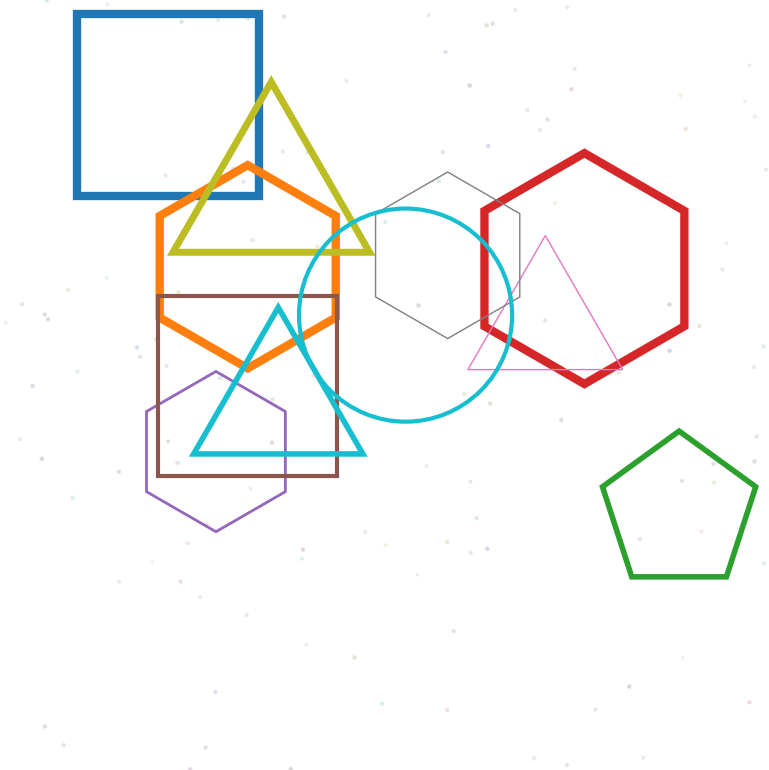[{"shape": "square", "thickness": 3, "radius": 0.59, "center": [0.218, 0.864]}, {"shape": "hexagon", "thickness": 3, "radius": 0.66, "center": [0.322, 0.654]}, {"shape": "pentagon", "thickness": 2, "radius": 0.52, "center": [0.882, 0.336]}, {"shape": "hexagon", "thickness": 3, "radius": 0.75, "center": [0.759, 0.651]}, {"shape": "hexagon", "thickness": 1, "radius": 0.52, "center": [0.28, 0.414]}, {"shape": "square", "thickness": 1.5, "radius": 0.58, "center": [0.321, 0.499]}, {"shape": "triangle", "thickness": 0.5, "radius": 0.58, "center": [0.708, 0.578]}, {"shape": "hexagon", "thickness": 0.5, "radius": 0.54, "center": [0.581, 0.668]}, {"shape": "triangle", "thickness": 2.5, "radius": 0.74, "center": [0.352, 0.746]}, {"shape": "circle", "thickness": 1.5, "radius": 0.69, "center": [0.527, 0.591]}, {"shape": "triangle", "thickness": 2, "radius": 0.63, "center": [0.361, 0.474]}]